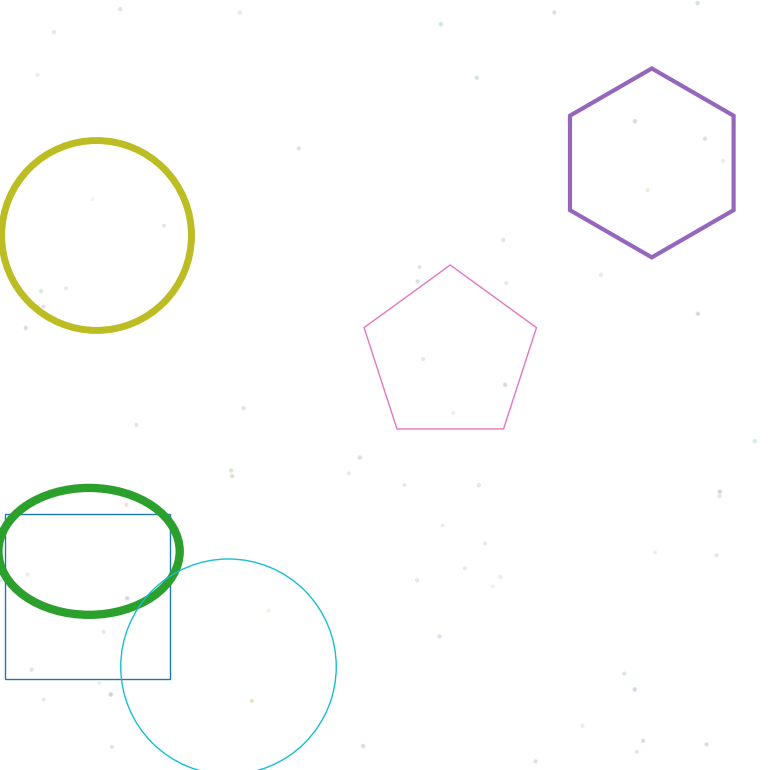[{"shape": "square", "thickness": 0.5, "radius": 0.54, "center": [0.113, 0.225]}, {"shape": "oval", "thickness": 3, "radius": 0.59, "center": [0.116, 0.284]}, {"shape": "hexagon", "thickness": 1.5, "radius": 0.61, "center": [0.846, 0.788]}, {"shape": "pentagon", "thickness": 0.5, "radius": 0.59, "center": [0.585, 0.538]}, {"shape": "circle", "thickness": 2.5, "radius": 0.62, "center": [0.125, 0.694]}, {"shape": "circle", "thickness": 0.5, "radius": 0.7, "center": [0.297, 0.134]}]